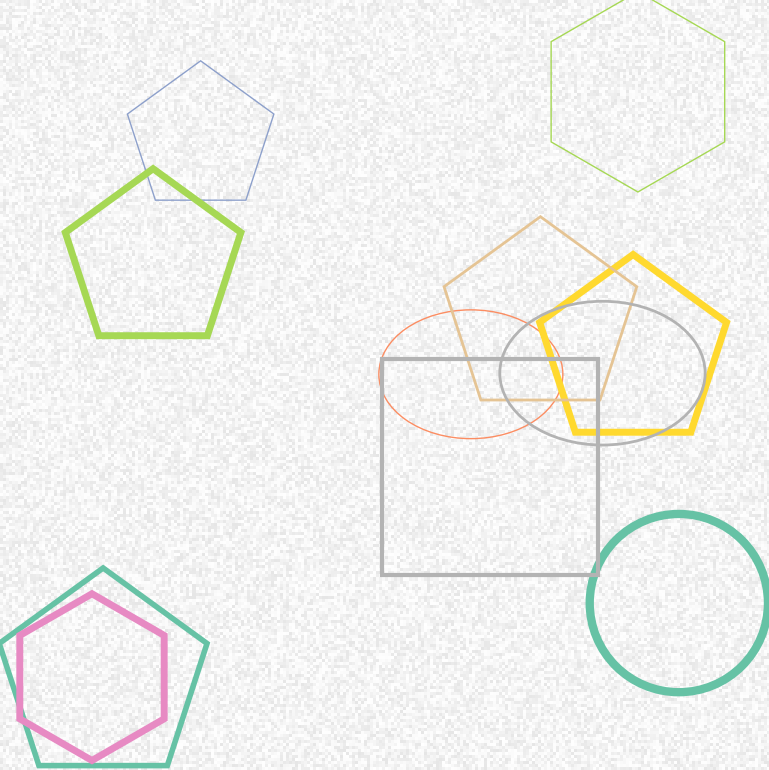[{"shape": "circle", "thickness": 3, "radius": 0.58, "center": [0.882, 0.217]}, {"shape": "pentagon", "thickness": 2, "radius": 0.71, "center": [0.134, 0.12]}, {"shape": "oval", "thickness": 0.5, "radius": 0.6, "center": [0.611, 0.514]}, {"shape": "pentagon", "thickness": 0.5, "radius": 0.5, "center": [0.261, 0.821]}, {"shape": "hexagon", "thickness": 2.5, "radius": 0.54, "center": [0.119, 0.121]}, {"shape": "hexagon", "thickness": 0.5, "radius": 0.65, "center": [0.828, 0.881]}, {"shape": "pentagon", "thickness": 2.5, "radius": 0.6, "center": [0.199, 0.661]}, {"shape": "pentagon", "thickness": 2.5, "radius": 0.64, "center": [0.822, 0.542]}, {"shape": "pentagon", "thickness": 1, "radius": 0.66, "center": [0.702, 0.587]}, {"shape": "square", "thickness": 1.5, "radius": 0.7, "center": [0.636, 0.393]}, {"shape": "oval", "thickness": 1, "radius": 0.67, "center": [0.782, 0.515]}]